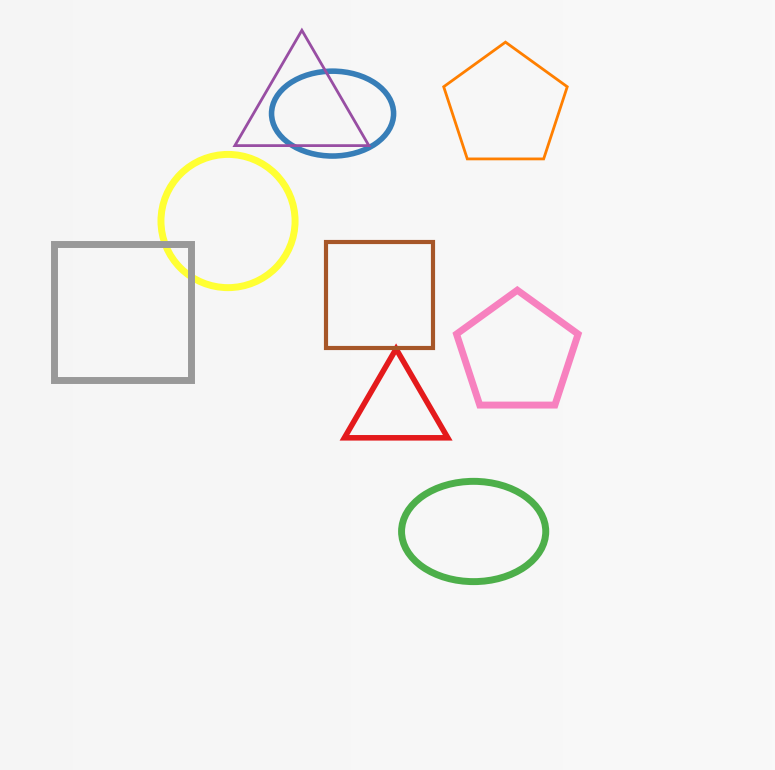[{"shape": "triangle", "thickness": 2, "radius": 0.38, "center": [0.511, 0.47]}, {"shape": "oval", "thickness": 2, "radius": 0.39, "center": [0.429, 0.852]}, {"shape": "oval", "thickness": 2.5, "radius": 0.47, "center": [0.611, 0.31]}, {"shape": "triangle", "thickness": 1, "radius": 0.5, "center": [0.39, 0.861]}, {"shape": "pentagon", "thickness": 1, "radius": 0.42, "center": [0.652, 0.861]}, {"shape": "circle", "thickness": 2.5, "radius": 0.43, "center": [0.294, 0.713]}, {"shape": "square", "thickness": 1.5, "radius": 0.34, "center": [0.49, 0.617]}, {"shape": "pentagon", "thickness": 2.5, "radius": 0.41, "center": [0.668, 0.541]}, {"shape": "square", "thickness": 2.5, "radius": 0.44, "center": [0.158, 0.595]}]